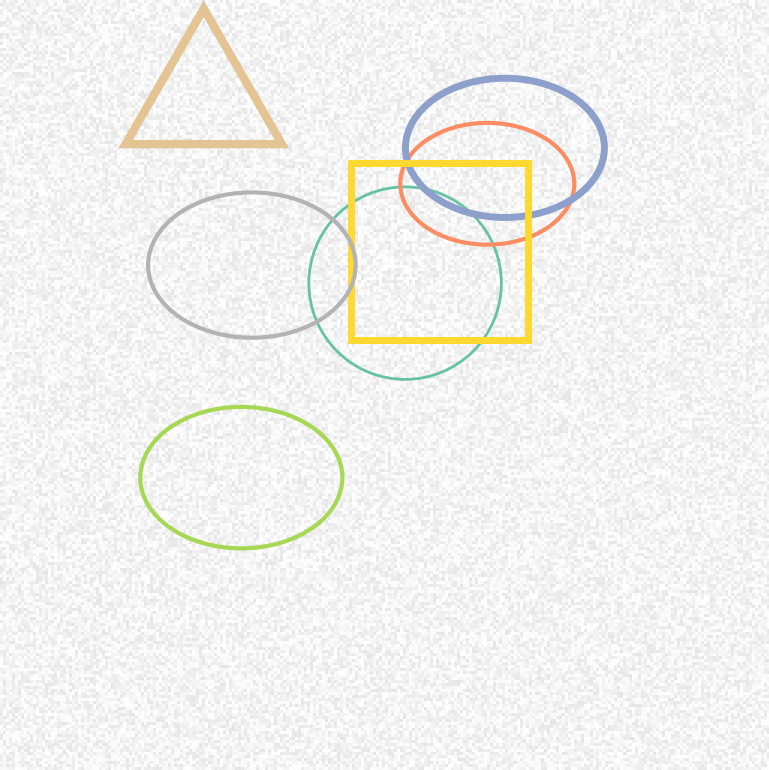[{"shape": "circle", "thickness": 1, "radius": 0.63, "center": [0.526, 0.632]}, {"shape": "oval", "thickness": 1.5, "radius": 0.57, "center": [0.633, 0.761]}, {"shape": "oval", "thickness": 2.5, "radius": 0.65, "center": [0.656, 0.808]}, {"shape": "oval", "thickness": 1.5, "radius": 0.66, "center": [0.313, 0.38]}, {"shape": "square", "thickness": 2.5, "radius": 0.58, "center": [0.571, 0.673]}, {"shape": "triangle", "thickness": 3, "radius": 0.59, "center": [0.265, 0.871]}, {"shape": "oval", "thickness": 1.5, "radius": 0.67, "center": [0.327, 0.656]}]